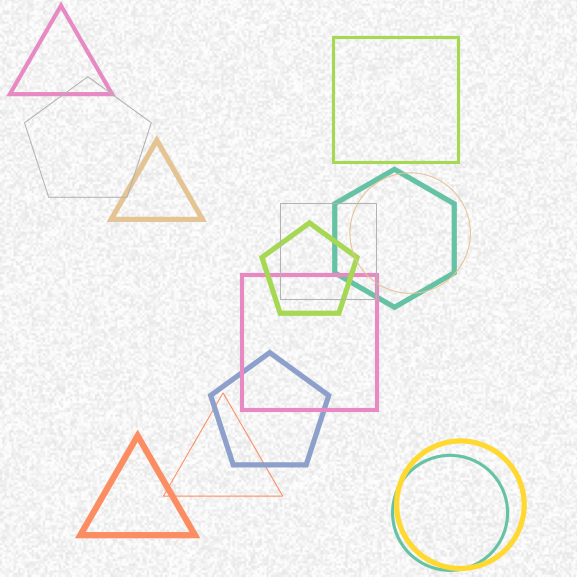[{"shape": "hexagon", "thickness": 2.5, "radius": 0.6, "center": [0.683, 0.587]}, {"shape": "circle", "thickness": 1.5, "radius": 0.5, "center": [0.779, 0.111]}, {"shape": "triangle", "thickness": 0.5, "radius": 0.6, "center": [0.386, 0.2]}, {"shape": "triangle", "thickness": 3, "radius": 0.57, "center": [0.238, 0.13]}, {"shape": "pentagon", "thickness": 2.5, "radius": 0.54, "center": [0.467, 0.281]}, {"shape": "triangle", "thickness": 2, "radius": 0.51, "center": [0.106, 0.887]}, {"shape": "square", "thickness": 2, "radius": 0.58, "center": [0.535, 0.406]}, {"shape": "pentagon", "thickness": 2.5, "radius": 0.43, "center": [0.536, 0.527]}, {"shape": "square", "thickness": 1.5, "radius": 0.54, "center": [0.685, 0.827]}, {"shape": "circle", "thickness": 2.5, "radius": 0.55, "center": [0.797, 0.125]}, {"shape": "triangle", "thickness": 2.5, "radius": 0.46, "center": [0.272, 0.665]}, {"shape": "circle", "thickness": 0.5, "radius": 0.52, "center": [0.71, 0.596]}, {"shape": "pentagon", "thickness": 0.5, "radius": 0.58, "center": [0.152, 0.751]}, {"shape": "square", "thickness": 0.5, "radius": 0.42, "center": [0.568, 0.565]}]